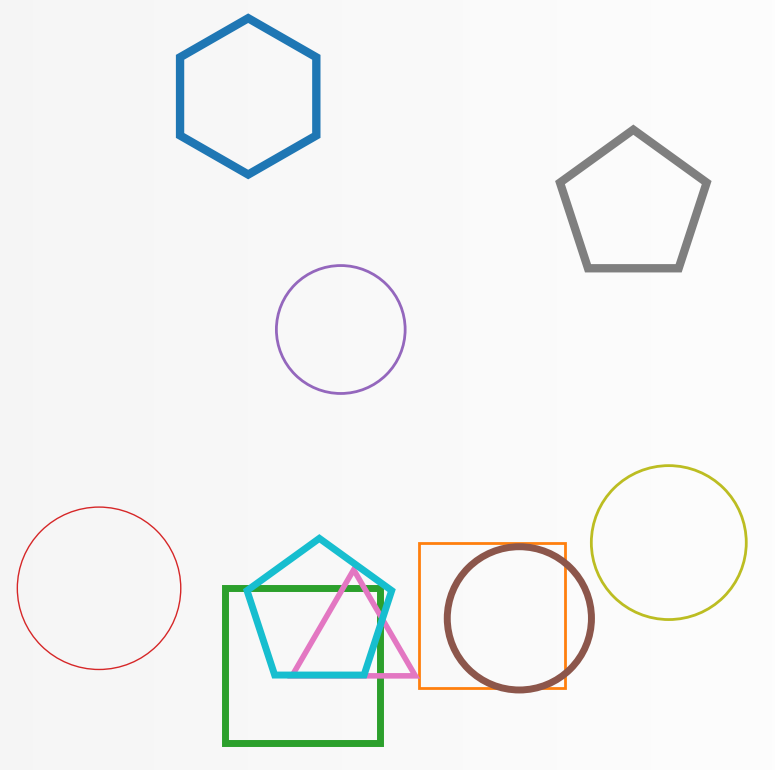[{"shape": "hexagon", "thickness": 3, "radius": 0.51, "center": [0.32, 0.875]}, {"shape": "square", "thickness": 1, "radius": 0.47, "center": [0.635, 0.2]}, {"shape": "square", "thickness": 2.5, "radius": 0.5, "center": [0.39, 0.136]}, {"shape": "circle", "thickness": 0.5, "radius": 0.53, "center": [0.128, 0.236]}, {"shape": "circle", "thickness": 1, "radius": 0.42, "center": [0.44, 0.572]}, {"shape": "circle", "thickness": 2.5, "radius": 0.47, "center": [0.67, 0.197]}, {"shape": "triangle", "thickness": 2, "radius": 0.46, "center": [0.456, 0.168]}, {"shape": "pentagon", "thickness": 3, "radius": 0.5, "center": [0.817, 0.732]}, {"shape": "circle", "thickness": 1, "radius": 0.5, "center": [0.863, 0.295]}, {"shape": "pentagon", "thickness": 2.5, "radius": 0.49, "center": [0.412, 0.203]}]